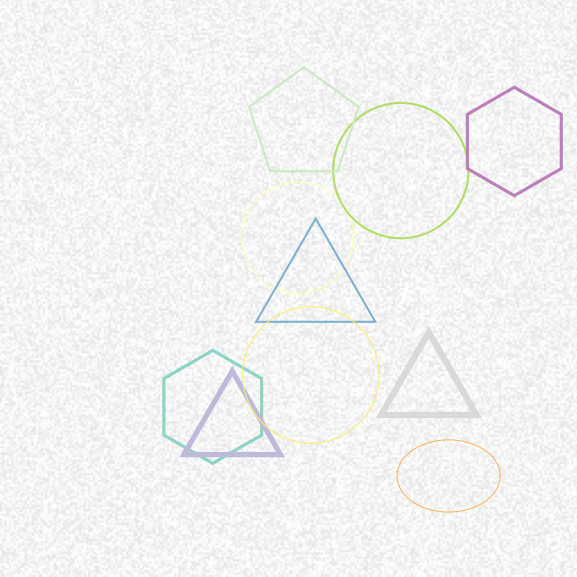[{"shape": "hexagon", "thickness": 1.5, "radius": 0.49, "center": [0.368, 0.295]}, {"shape": "circle", "thickness": 0.5, "radius": 0.48, "center": [0.515, 0.588]}, {"shape": "triangle", "thickness": 2.5, "radius": 0.48, "center": [0.402, 0.26]}, {"shape": "triangle", "thickness": 1, "radius": 0.6, "center": [0.547, 0.502]}, {"shape": "oval", "thickness": 0.5, "radius": 0.45, "center": [0.777, 0.175]}, {"shape": "circle", "thickness": 1, "radius": 0.59, "center": [0.694, 0.704]}, {"shape": "triangle", "thickness": 3, "radius": 0.48, "center": [0.743, 0.328]}, {"shape": "hexagon", "thickness": 1.5, "radius": 0.47, "center": [0.891, 0.754]}, {"shape": "pentagon", "thickness": 1, "radius": 0.5, "center": [0.526, 0.783]}, {"shape": "circle", "thickness": 0.5, "radius": 0.59, "center": [0.538, 0.35]}]